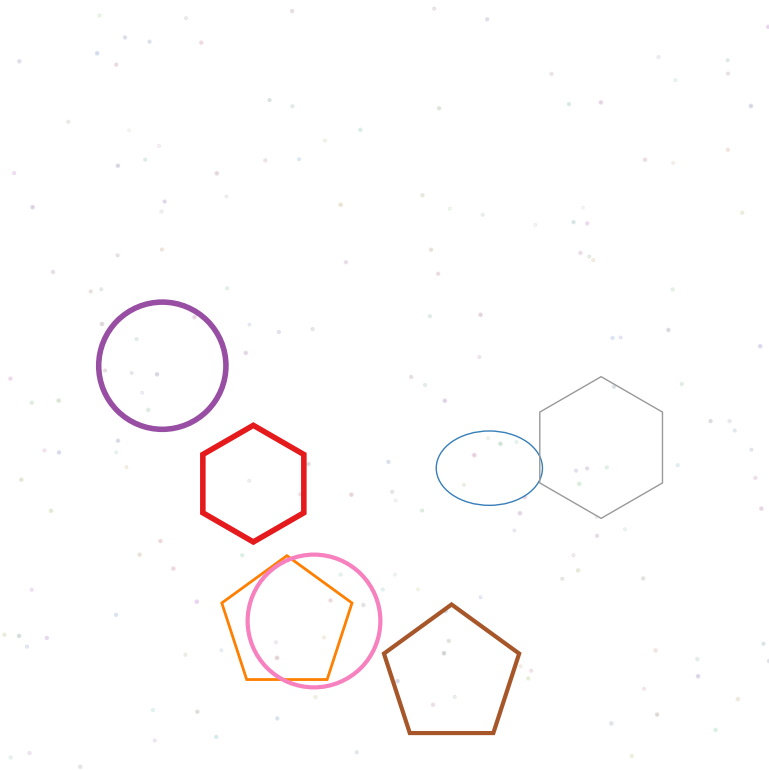[{"shape": "hexagon", "thickness": 2, "radius": 0.38, "center": [0.329, 0.372]}, {"shape": "oval", "thickness": 0.5, "radius": 0.34, "center": [0.636, 0.392]}, {"shape": "circle", "thickness": 2, "radius": 0.41, "center": [0.211, 0.525]}, {"shape": "pentagon", "thickness": 1, "radius": 0.44, "center": [0.373, 0.189]}, {"shape": "pentagon", "thickness": 1.5, "radius": 0.46, "center": [0.586, 0.123]}, {"shape": "circle", "thickness": 1.5, "radius": 0.43, "center": [0.408, 0.194]}, {"shape": "hexagon", "thickness": 0.5, "radius": 0.46, "center": [0.781, 0.419]}]